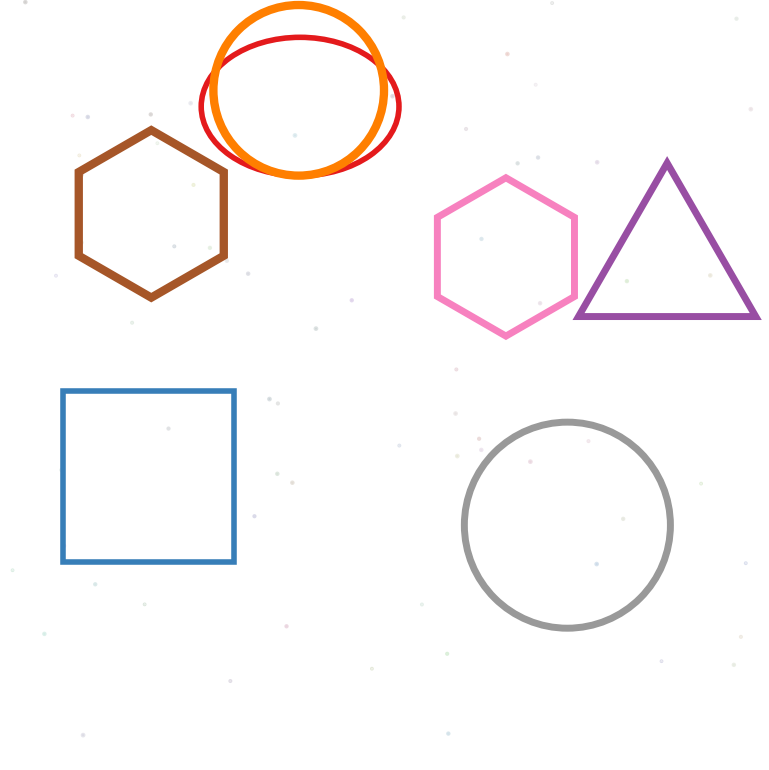[{"shape": "oval", "thickness": 2, "radius": 0.64, "center": [0.39, 0.862]}, {"shape": "square", "thickness": 2, "radius": 0.56, "center": [0.193, 0.381]}, {"shape": "triangle", "thickness": 2.5, "radius": 0.66, "center": [0.866, 0.655]}, {"shape": "circle", "thickness": 3, "radius": 0.55, "center": [0.388, 0.883]}, {"shape": "hexagon", "thickness": 3, "radius": 0.54, "center": [0.196, 0.722]}, {"shape": "hexagon", "thickness": 2.5, "radius": 0.51, "center": [0.657, 0.666]}, {"shape": "circle", "thickness": 2.5, "radius": 0.67, "center": [0.737, 0.318]}]